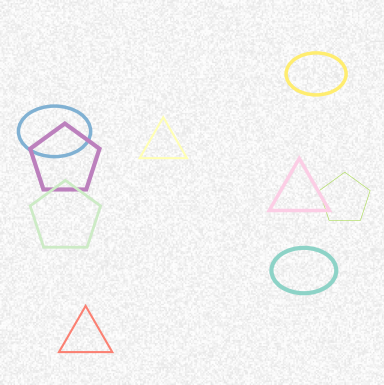[{"shape": "oval", "thickness": 3, "radius": 0.42, "center": [0.789, 0.297]}, {"shape": "triangle", "thickness": 1.5, "radius": 0.35, "center": [0.424, 0.625]}, {"shape": "triangle", "thickness": 1.5, "radius": 0.4, "center": [0.222, 0.125]}, {"shape": "oval", "thickness": 2.5, "radius": 0.47, "center": [0.142, 0.659]}, {"shape": "pentagon", "thickness": 0.5, "radius": 0.35, "center": [0.895, 0.484]}, {"shape": "triangle", "thickness": 2.5, "radius": 0.45, "center": [0.777, 0.498]}, {"shape": "pentagon", "thickness": 3, "radius": 0.47, "center": [0.168, 0.584]}, {"shape": "pentagon", "thickness": 2, "radius": 0.48, "center": [0.17, 0.436]}, {"shape": "oval", "thickness": 2.5, "radius": 0.39, "center": [0.821, 0.808]}]